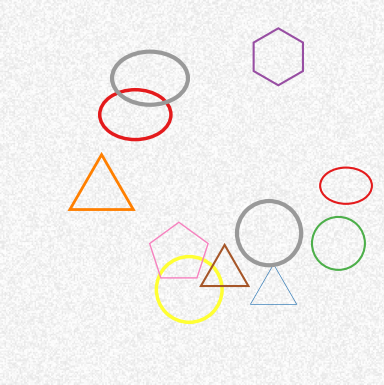[{"shape": "oval", "thickness": 2.5, "radius": 0.46, "center": [0.351, 0.702]}, {"shape": "oval", "thickness": 1.5, "radius": 0.34, "center": [0.899, 0.518]}, {"shape": "triangle", "thickness": 0.5, "radius": 0.35, "center": [0.711, 0.244]}, {"shape": "circle", "thickness": 1.5, "radius": 0.34, "center": [0.879, 0.368]}, {"shape": "hexagon", "thickness": 1.5, "radius": 0.37, "center": [0.723, 0.852]}, {"shape": "triangle", "thickness": 2, "radius": 0.48, "center": [0.264, 0.503]}, {"shape": "circle", "thickness": 2.5, "radius": 0.43, "center": [0.491, 0.248]}, {"shape": "triangle", "thickness": 1.5, "radius": 0.36, "center": [0.583, 0.293]}, {"shape": "pentagon", "thickness": 1, "radius": 0.4, "center": [0.465, 0.343]}, {"shape": "circle", "thickness": 3, "radius": 0.42, "center": [0.699, 0.394]}, {"shape": "oval", "thickness": 3, "radius": 0.49, "center": [0.39, 0.797]}]